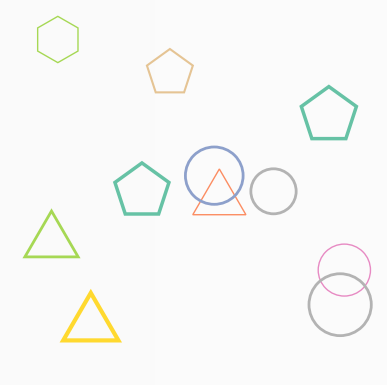[{"shape": "pentagon", "thickness": 2.5, "radius": 0.37, "center": [0.366, 0.503]}, {"shape": "pentagon", "thickness": 2.5, "radius": 0.37, "center": [0.849, 0.7]}, {"shape": "triangle", "thickness": 1, "radius": 0.4, "center": [0.566, 0.482]}, {"shape": "circle", "thickness": 2, "radius": 0.37, "center": [0.553, 0.544]}, {"shape": "circle", "thickness": 1, "radius": 0.34, "center": [0.889, 0.298]}, {"shape": "triangle", "thickness": 2, "radius": 0.4, "center": [0.133, 0.372]}, {"shape": "hexagon", "thickness": 1, "radius": 0.3, "center": [0.149, 0.897]}, {"shape": "triangle", "thickness": 3, "radius": 0.41, "center": [0.234, 0.157]}, {"shape": "pentagon", "thickness": 1.5, "radius": 0.31, "center": [0.438, 0.81]}, {"shape": "circle", "thickness": 2, "radius": 0.29, "center": [0.706, 0.503]}, {"shape": "circle", "thickness": 2, "radius": 0.4, "center": [0.878, 0.209]}]